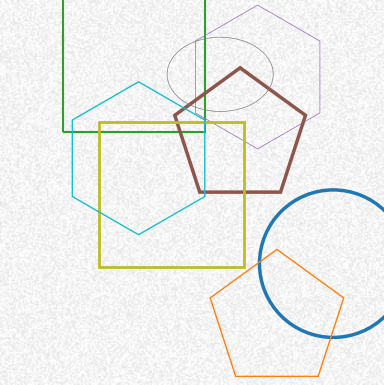[{"shape": "circle", "thickness": 2.5, "radius": 0.96, "center": [0.866, 0.315]}, {"shape": "pentagon", "thickness": 1, "radius": 0.91, "center": [0.719, 0.17]}, {"shape": "square", "thickness": 1.5, "radius": 0.92, "center": [0.348, 0.842]}, {"shape": "hexagon", "thickness": 0.5, "radius": 0.93, "center": [0.669, 0.8]}, {"shape": "pentagon", "thickness": 2.5, "radius": 0.89, "center": [0.624, 0.645]}, {"shape": "oval", "thickness": 0.5, "radius": 0.69, "center": [0.572, 0.807]}, {"shape": "square", "thickness": 2, "radius": 0.94, "center": [0.446, 0.496]}, {"shape": "hexagon", "thickness": 1, "radius": 0.99, "center": [0.36, 0.589]}]